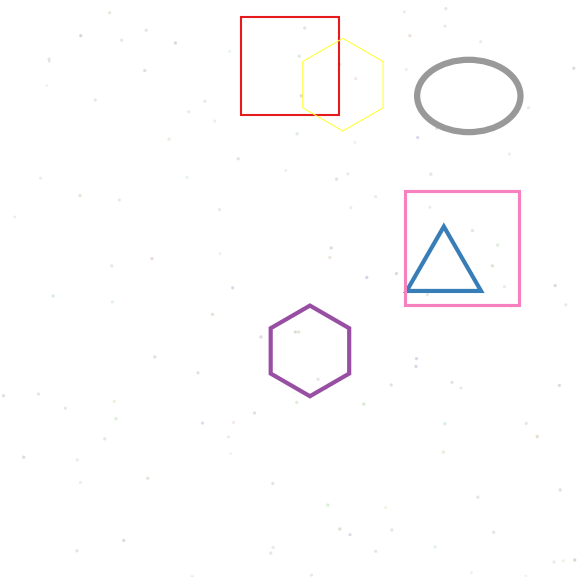[{"shape": "square", "thickness": 1, "radius": 0.42, "center": [0.502, 0.885]}, {"shape": "triangle", "thickness": 2, "radius": 0.37, "center": [0.769, 0.533]}, {"shape": "hexagon", "thickness": 2, "radius": 0.39, "center": [0.537, 0.392]}, {"shape": "hexagon", "thickness": 0.5, "radius": 0.4, "center": [0.594, 0.852]}, {"shape": "square", "thickness": 1.5, "radius": 0.49, "center": [0.801, 0.569]}, {"shape": "oval", "thickness": 3, "radius": 0.45, "center": [0.812, 0.833]}]